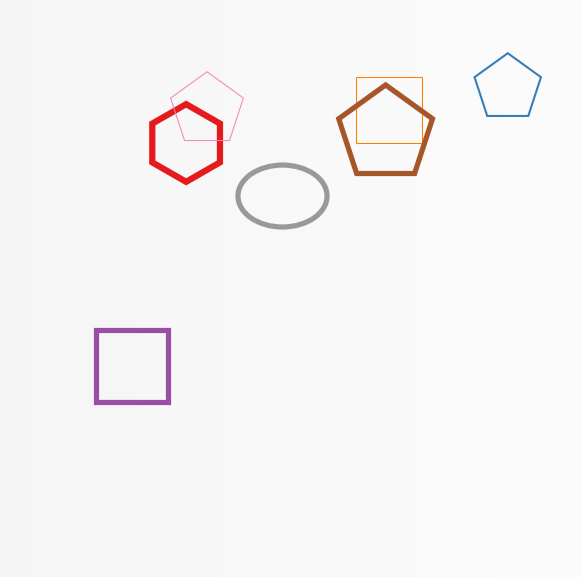[{"shape": "hexagon", "thickness": 3, "radius": 0.34, "center": [0.32, 0.752]}, {"shape": "pentagon", "thickness": 1, "radius": 0.3, "center": [0.874, 0.847]}, {"shape": "square", "thickness": 2.5, "radius": 0.31, "center": [0.227, 0.366]}, {"shape": "square", "thickness": 0.5, "radius": 0.29, "center": [0.669, 0.808]}, {"shape": "pentagon", "thickness": 2.5, "radius": 0.42, "center": [0.663, 0.767]}, {"shape": "pentagon", "thickness": 0.5, "radius": 0.33, "center": [0.356, 0.809]}, {"shape": "oval", "thickness": 2.5, "radius": 0.38, "center": [0.486, 0.66]}]